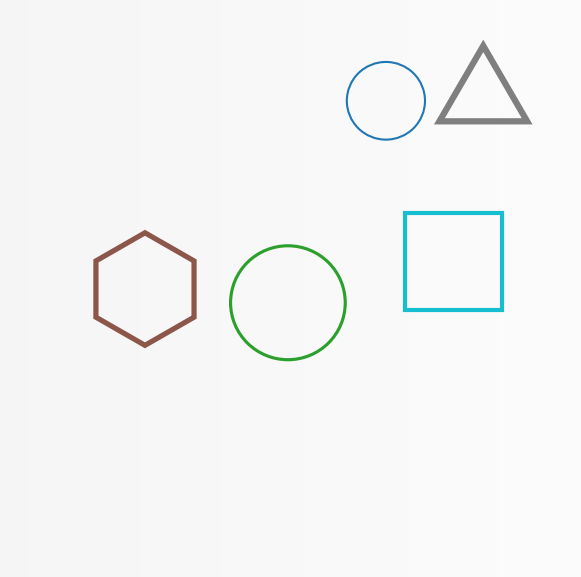[{"shape": "circle", "thickness": 1, "radius": 0.34, "center": [0.664, 0.825]}, {"shape": "circle", "thickness": 1.5, "radius": 0.49, "center": [0.495, 0.475]}, {"shape": "hexagon", "thickness": 2.5, "radius": 0.49, "center": [0.249, 0.499]}, {"shape": "triangle", "thickness": 3, "radius": 0.44, "center": [0.831, 0.833]}, {"shape": "square", "thickness": 2, "radius": 0.42, "center": [0.78, 0.546]}]